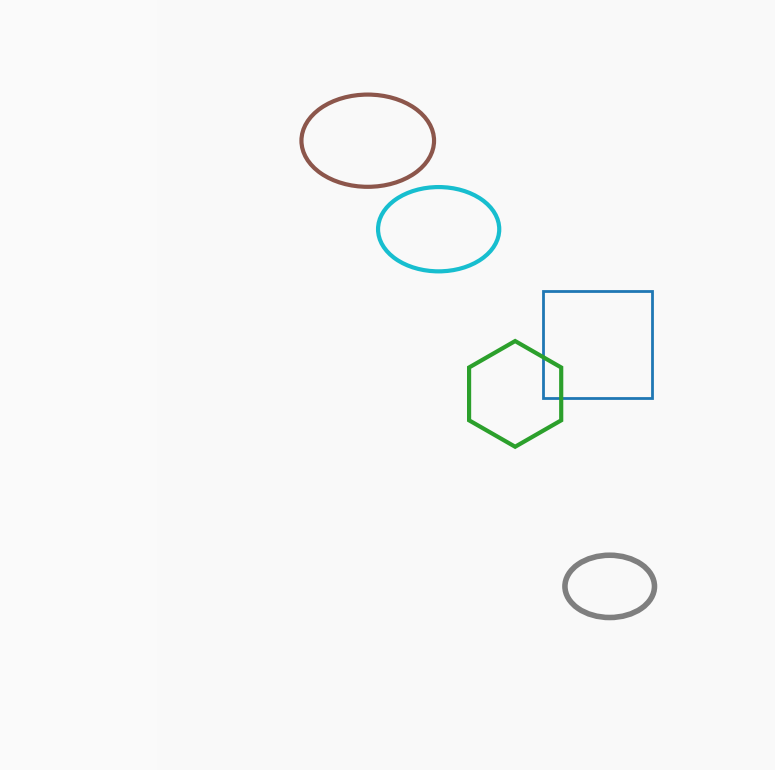[{"shape": "square", "thickness": 1, "radius": 0.35, "center": [0.771, 0.553]}, {"shape": "hexagon", "thickness": 1.5, "radius": 0.34, "center": [0.665, 0.488]}, {"shape": "oval", "thickness": 1.5, "radius": 0.43, "center": [0.475, 0.817]}, {"shape": "oval", "thickness": 2, "radius": 0.29, "center": [0.787, 0.238]}, {"shape": "oval", "thickness": 1.5, "radius": 0.39, "center": [0.566, 0.702]}]